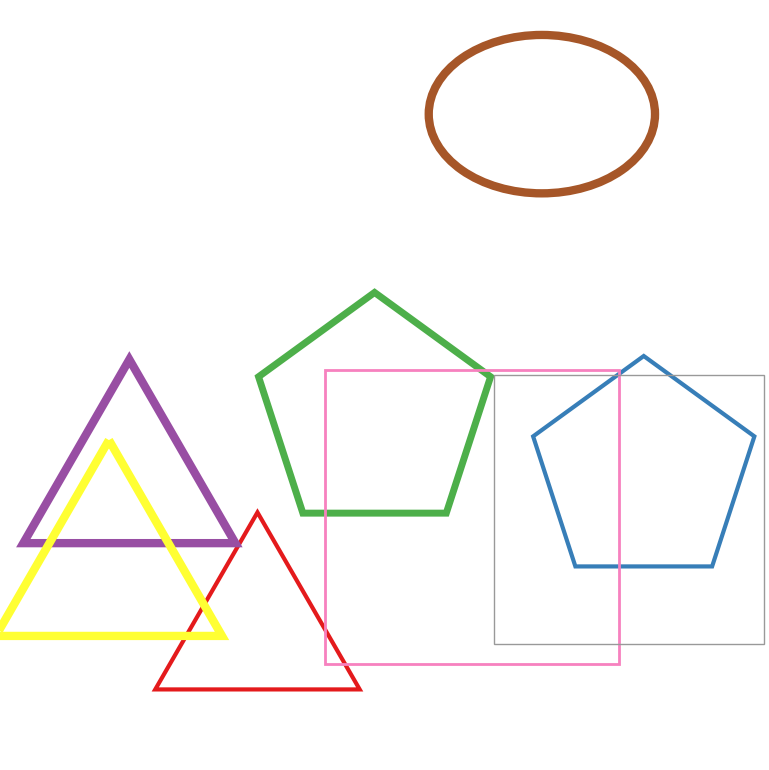[{"shape": "triangle", "thickness": 1.5, "radius": 0.77, "center": [0.334, 0.181]}, {"shape": "pentagon", "thickness": 1.5, "radius": 0.76, "center": [0.836, 0.387]}, {"shape": "pentagon", "thickness": 2.5, "radius": 0.79, "center": [0.486, 0.462]}, {"shape": "triangle", "thickness": 3, "radius": 0.79, "center": [0.168, 0.374]}, {"shape": "triangle", "thickness": 3, "radius": 0.85, "center": [0.141, 0.259]}, {"shape": "oval", "thickness": 3, "radius": 0.73, "center": [0.704, 0.852]}, {"shape": "square", "thickness": 1, "radius": 0.96, "center": [0.613, 0.329]}, {"shape": "square", "thickness": 0.5, "radius": 0.87, "center": [0.817, 0.338]}]